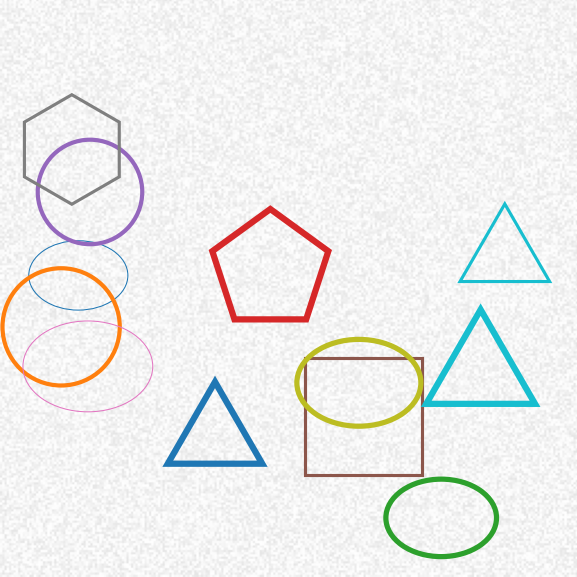[{"shape": "triangle", "thickness": 3, "radius": 0.47, "center": [0.372, 0.243]}, {"shape": "oval", "thickness": 0.5, "radius": 0.43, "center": [0.136, 0.522]}, {"shape": "circle", "thickness": 2, "radius": 0.51, "center": [0.106, 0.433]}, {"shape": "oval", "thickness": 2.5, "radius": 0.48, "center": [0.764, 0.102]}, {"shape": "pentagon", "thickness": 3, "radius": 0.53, "center": [0.468, 0.532]}, {"shape": "circle", "thickness": 2, "radius": 0.45, "center": [0.156, 0.667]}, {"shape": "square", "thickness": 1.5, "radius": 0.51, "center": [0.629, 0.278]}, {"shape": "oval", "thickness": 0.5, "radius": 0.56, "center": [0.152, 0.365]}, {"shape": "hexagon", "thickness": 1.5, "radius": 0.47, "center": [0.124, 0.74]}, {"shape": "oval", "thickness": 2.5, "radius": 0.54, "center": [0.621, 0.336]}, {"shape": "triangle", "thickness": 3, "radius": 0.54, "center": [0.832, 0.354]}, {"shape": "triangle", "thickness": 1.5, "radius": 0.45, "center": [0.874, 0.556]}]